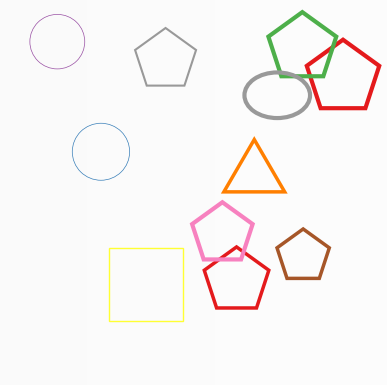[{"shape": "pentagon", "thickness": 3, "radius": 0.49, "center": [0.885, 0.799]}, {"shape": "pentagon", "thickness": 2.5, "radius": 0.44, "center": [0.61, 0.271]}, {"shape": "circle", "thickness": 0.5, "radius": 0.37, "center": [0.261, 0.606]}, {"shape": "pentagon", "thickness": 3, "radius": 0.46, "center": [0.78, 0.876]}, {"shape": "circle", "thickness": 0.5, "radius": 0.35, "center": [0.148, 0.892]}, {"shape": "triangle", "thickness": 2.5, "radius": 0.45, "center": [0.656, 0.547]}, {"shape": "square", "thickness": 1, "radius": 0.48, "center": [0.376, 0.261]}, {"shape": "pentagon", "thickness": 2.5, "radius": 0.35, "center": [0.782, 0.334]}, {"shape": "pentagon", "thickness": 3, "radius": 0.41, "center": [0.574, 0.393]}, {"shape": "oval", "thickness": 3, "radius": 0.42, "center": [0.715, 0.753]}, {"shape": "pentagon", "thickness": 1.5, "radius": 0.41, "center": [0.427, 0.845]}]